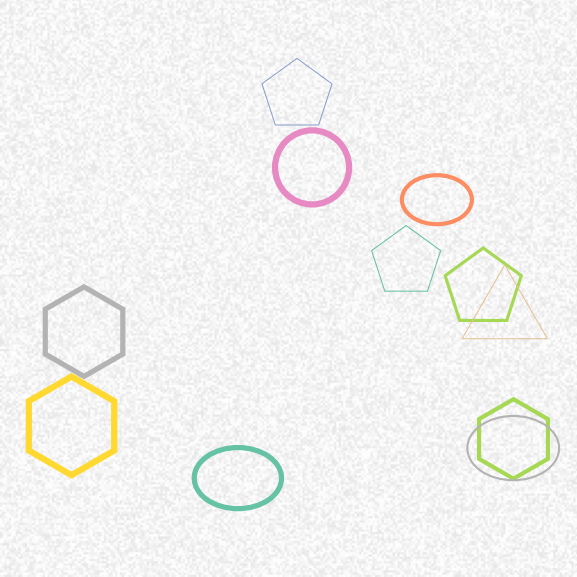[{"shape": "pentagon", "thickness": 0.5, "radius": 0.31, "center": [0.703, 0.546]}, {"shape": "oval", "thickness": 2.5, "radius": 0.38, "center": [0.412, 0.171]}, {"shape": "oval", "thickness": 2, "radius": 0.3, "center": [0.757, 0.653]}, {"shape": "pentagon", "thickness": 0.5, "radius": 0.32, "center": [0.514, 0.834]}, {"shape": "circle", "thickness": 3, "radius": 0.32, "center": [0.54, 0.709]}, {"shape": "pentagon", "thickness": 1.5, "radius": 0.35, "center": [0.837, 0.5]}, {"shape": "hexagon", "thickness": 2, "radius": 0.34, "center": [0.889, 0.239]}, {"shape": "hexagon", "thickness": 3, "radius": 0.43, "center": [0.124, 0.262]}, {"shape": "triangle", "thickness": 0.5, "radius": 0.43, "center": [0.874, 0.455]}, {"shape": "hexagon", "thickness": 2.5, "radius": 0.39, "center": [0.146, 0.425]}, {"shape": "oval", "thickness": 1, "radius": 0.4, "center": [0.889, 0.223]}]